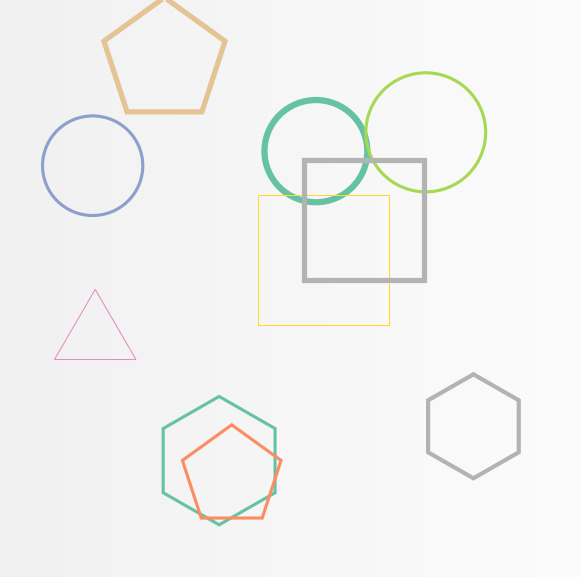[{"shape": "hexagon", "thickness": 1.5, "radius": 0.56, "center": [0.377, 0.202]}, {"shape": "circle", "thickness": 3, "radius": 0.44, "center": [0.543, 0.737]}, {"shape": "pentagon", "thickness": 1.5, "radius": 0.45, "center": [0.399, 0.174]}, {"shape": "circle", "thickness": 1.5, "radius": 0.43, "center": [0.159, 0.712]}, {"shape": "triangle", "thickness": 0.5, "radius": 0.4, "center": [0.164, 0.417]}, {"shape": "circle", "thickness": 1.5, "radius": 0.52, "center": [0.732, 0.77]}, {"shape": "square", "thickness": 0.5, "radius": 0.56, "center": [0.557, 0.549]}, {"shape": "pentagon", "thickness": 2.5, "radius": 0.55, "center": [0.283, 0.894]}, {"shape": "square", "thickness": 2.5, "radius": 0.52, "center": [0.626, 0.618]}, {"shape": "hexagon", "thickness": 2, "radius": 0.45, "center": [0.814, 0.261]}]